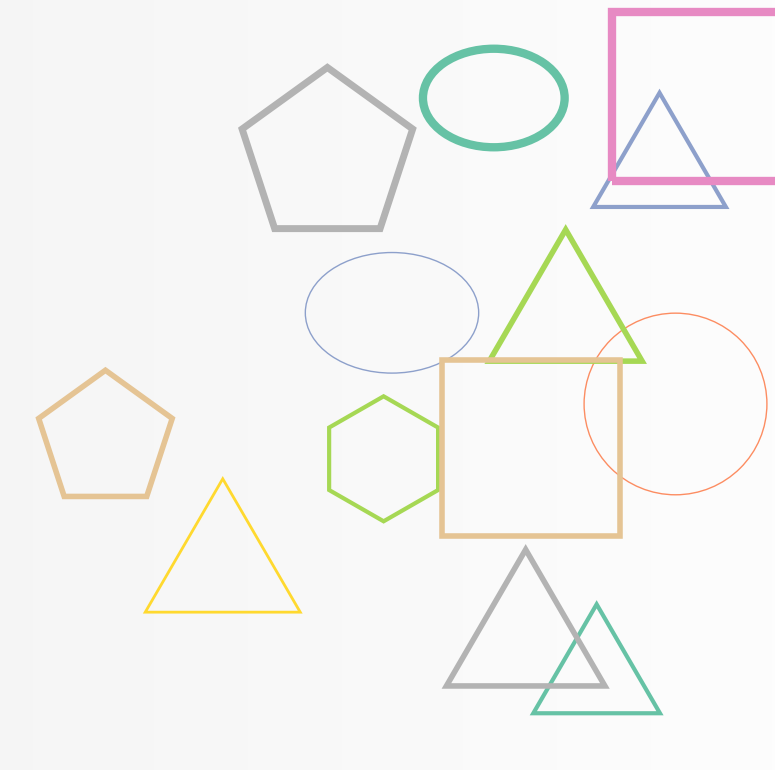[{"shape": "triangle", "thickness": 1.5, "radius": 0.47, "center": [0.77, 0.121]}, {"shape": "oval", "thickness": 3, "radius": 0.46, "center": [0.637, 0.873]}, {"shape": "circle", "thickness": 0.5, "radius": 0.59, "center": [0.872, 0.475]}, {"shape": "oval", "thickness": 0.5, "radius": 0.56, "center": [0.506, 0.594]}, {"shape": "triangle", "thickness": 1.5, "radius": 0.49, "center": [0.851, 0.781]}, {"shape": "square", "thickness": 3, "radius": 0.55, "center": [0.9, 0.875]}, {"shape": "hexagon", "thickness": 1.5, "radius": 0.41, "center": [0.495, 0.404]}, {"shape": "triangle", "thickness": 2, "radius": 0.57, "center": [0.73, 0.588]}, {"shape": "triangle", "thickness": 1, "radius": 0.58, "center": [0.287, 0.263]}, {"shape": "pentagon", "thickness": 2, "radius": 0.45, "center": [0.136, 0.429]}, {"shape": "square", "thickness": 2, "radius": 0.57, "center": [0.685, 0.418]}, {"shape": "triangle", "thickness": 2, "radius": 0.59, "center": [0.678, 0.168]}, {"shape": "pentagon", "thickness": 2.5, "radius": 0.58, "center": [0.422, 0.797]}]